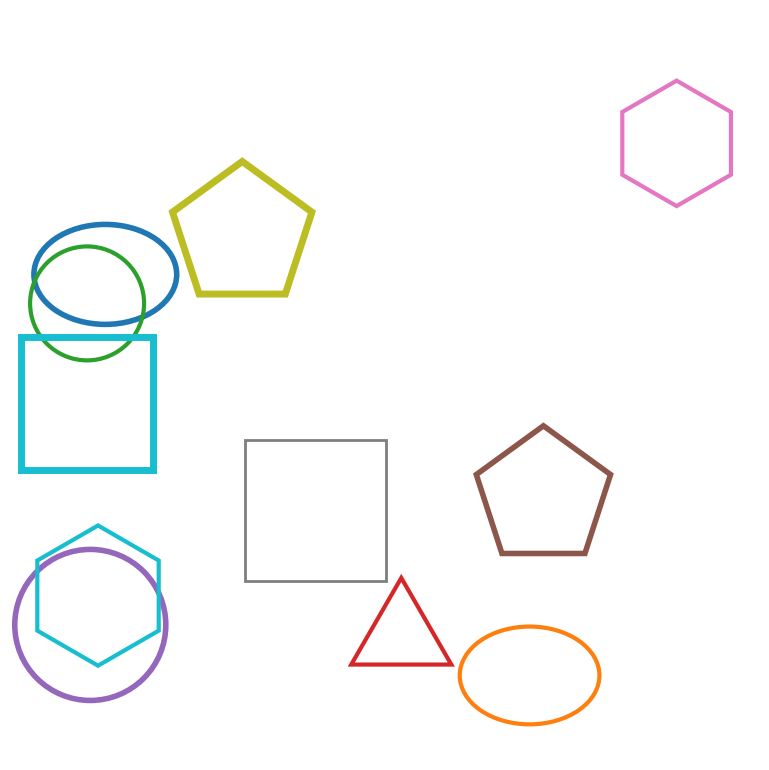[{"shape": "oval", "thickness": 2, "radius": 0.46, "center": [0.137, 0.644]}, {"shape": "oval", "thickness": 1.5, "radius": 0.45, "center": [0.688, 0.123]}, {"shape": "circle", "thickness": 1.5, "radius": 0.37, "center": [0.113, 0.606]}, {"shape": "triangle", "thickness": 1.5, "radius": 0.38, "center": [0.521, 0.174]}, {"shape": "circle", "thickness": 2, "radius": 0.49, "center": [0.117, 0.188]}, {"shape": "pentagon", "thickness": 2, "radius": 0.46, "center": [0.706, 0.355]}, {"shape": "hexagon", "thickness": 1.5, "radius": 0.41, "center": [0.879, 0.814]}, {"shape": "square", "thickness": 1, "radius": 0.46, "center": [0.41, 0.337]}, {"shape": "pentagon", "thickness": 2.5, "radius": 0.48, "center": [0.315, 0.695]}, {"shape": "hexagon", "thickness": 1.5, "radius": 0.46, "center": [0.127, 0.227]}, {"shape": "square", "thickness": 2.5, "radius": 0.43, "center": [0.113, 0.476]}]